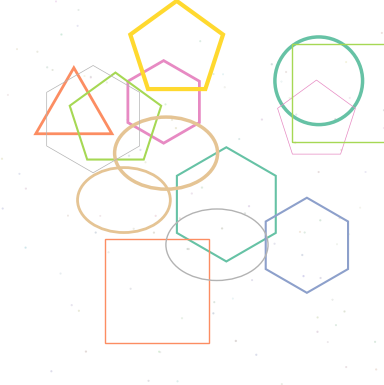[{"shape": "circle", "thickness": 2.5, "radius": 0.57, "center": [0.828, 0.79]}, {"shape": "hexagon", "thickness": 1.5, "radius": 0.74, "center": [0.588, 0.469]}, {"shape": "square", "thickness": 1, "radius": 0.68, "center": [0.408, 0.243]}, {"shape": "triangle", "thickness": 2, "radius": 0.57, "center": [0.192, 0.71]}, {"shape": "hexagon", "thickness": 1.5, "radius": 0.62, "center": [0.797, 0.363]}, {"shape": "hexagon", "thickness": 2, "radius": 0.54, "center": [0.425, 0.735]}, {"shape": "pentagon", "thickness": 0.5, "radius": 0.53, "center": [0.822, 0.686]}, {"shape": "square", "thickness": 1, "radius": 0.64, "center": [0.886, 0.759]}, {"shape": "pentagon", "thickness": 1.5, "radius": 0.62, "center": [0.3, 0.687]}, {"shape": "pentagon", "thickness": 3, "radius": 0.63, "center": [0.459, 0.871]}, {"shape": "oval", "thickness": 2.5, "radius": 0.67, "center": [0.431, 0.602]}, {"shape": "oval", "thickness": 2, "radius": 0.6, "center": [0.322, 0.48]}, {"shape": "hexagon", "thickness": 0.5, "radius": 0.7, "center": [0.242, 0.691]}, {"shape": "oval", "thickness": 1, "radius": 0.66, "center": [0.564, 0.364]}]